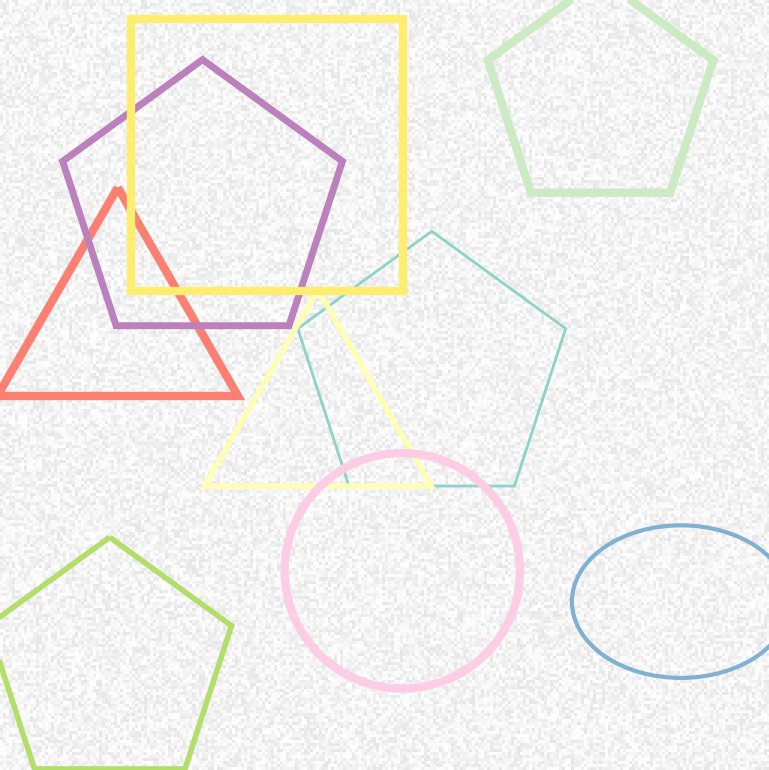[{"shape": "pentagon", "thickness": 1, "radius": 0.91, "center": [0.561, 0.517]}, {"shape": "triangle", "thickness": 2, "radius": 0.85, "center": [0.413, 0.454]}, {"shape": "triangle", "thickness": 3, "radius": 0.9, "center": [0.153, 0.576]}, {"shape": "oval", "thickness": 1.5, "radius": 0.71, "center": [0.884, 0.219]}, {"shape": "pentagon", "thickness": 2, "radius": 0.83, "center": [0.142, 0.136]}, {"shape": "circle", "thickness": 3, "radius": 0.76, "center": [0.523, 0.259]}, {"shape": "pentagon", "thickness": 2.5, "radius": 0.95, "center": [0.263, 0.731]}, {"shape": "pentagon", "thickness": 3, "radius": 0.77, "center": [0.78, 0.874]}, {"shape": "square", "thickness": 3, "radius": 0.88, "center": [0.347, 0.799]}]